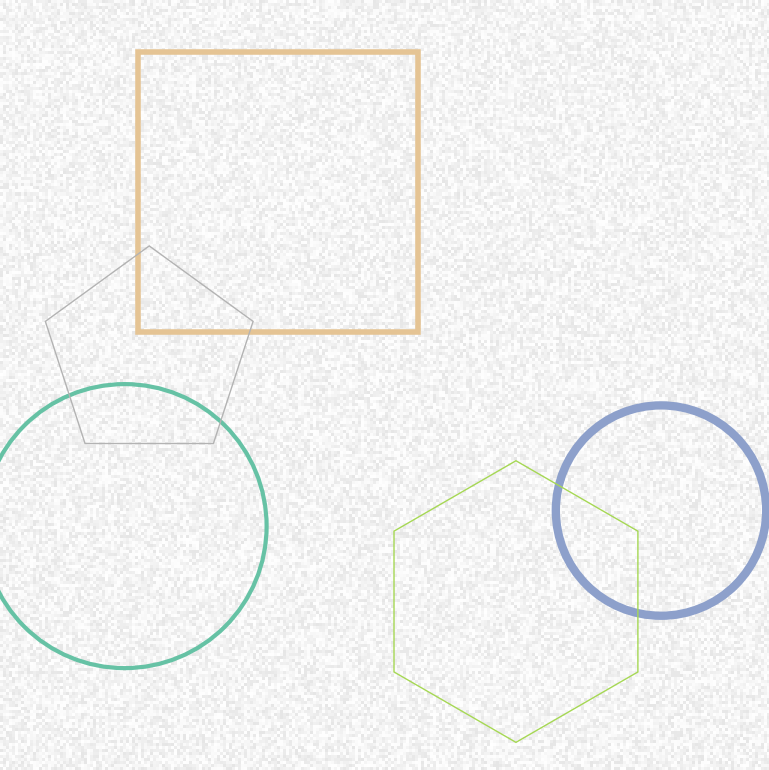[{"shape": "circle", "thickness": 1.5, "radius": 0.92, "center": [0.162, 0.317]}, {"shape": "circle", "thickness": 3, "radius": 0.68, "center": [0.858, 0.337]}, {"shape": "hexagon", "thickness": 0.5, "radius": 0.91, "center": [0.67, 0.219]}, {"shape": "square", "thickness": 2, "radius": 0.91, "center": [0.361, 0.751]}, {"shape": "pentagon", "thickness": 0.5, "radius": 0.71, "center": [0.194, 0.539]}]